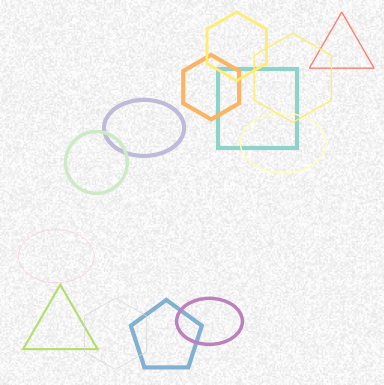[{"shape": "square", "thickness": 3, "radius": 0.51, "center": [0.669, 0.718]}, {"shape": "oval", "thickness": 1, "radius": 0.55, "center": [0.735, 0.628]}, {"shape": "oval", "thickness": 3, "radius": 0.52, "center": [0.374, 0.668]}, {"shape": "triangle", "thickness": 1, "radius": 0.49, "center": [0.888, 0.872]}, {"shape": "pentagon", "thickness": 3, "radius": 0.48, "center": [0.432, 0.124]}, {"shape": "hexagon", "thickness": 3, "radius": 0.42, "center": [0.548, 0.774]}, {"shape": "triangle", "thickness": 1.5, "radius": 0.56, "center": [0.157, 0.149]}, {"shape": "oval", "thickness": 0.5, "radius": 0.49, "center": [0.146, 0.334]}, {"shape": "hexagon", "thickness": 0.5, "radius": 0.46, "center": [0.3, 0.133]}, {"shape": "oval", "thickness": 2.5, "radius": 0.43, "center": [0.544, 0.165]}, {"shape": "circle", "thickness": 2.5, "radius": 0.4, "center": [0.25, 0.578]}, {"shape": "hexagon", "thickness": 2, "radius": 0.45, "center": [0.615, 0.88]}, {"shape": "hexagon", "thickness": 1, "radius": 0.58, "center": [0.76, 0.798]}]